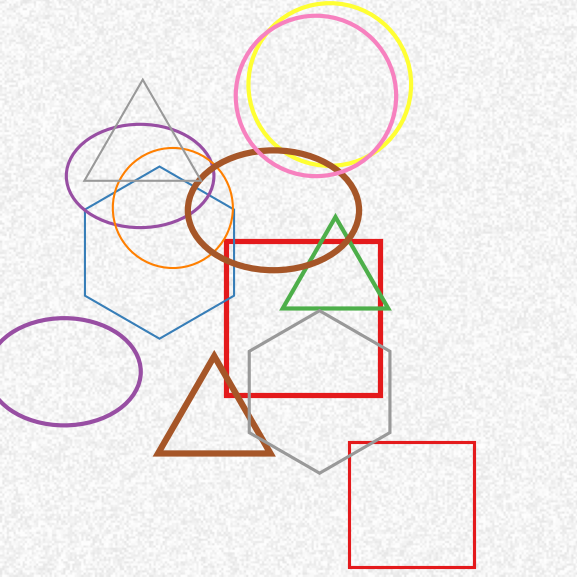[{"shape": "square", "thickness": 1.5, "radius": 0.54, "center": [0.713, 0.125]}, {"shape": "square", "thickness": 2.5, "radius": 0.67, "center": [0.524, 0.449]}, {"shape": "hexagon", "thickness": 1, "radius": 0.75, "center": [0.276, 0.562]}, {"shape": "triangle", "thickness": 2, "radius": 0.53, "center": [0.581, 0.518]}, {"shape": "oval", "thickness": 1.5, "radius": 0.64, "center": [0.243, 0.694]}, {"shape": "oval", "thickness": 2, "radius": 0.66, "center": [0.111, 0.355]}, {"shape": "circle", "thickness": 1, "radius": 0.52, "center": [0.299, 0.639]}, {"shape": "circle", "thickness": 2, "radius": 0.7, "center": [0.571, 0.853]}, {"shape": "triangle", "thickness": 3, "radius": 0.56, "center": [0.371, 0.27]}, {"shape": "oval", "thickness": 3, "radius": 0.74, "center": [0.474, 0.635]}, {"shape": "circle", "thickness": 2, "radius": 0.69, "center": [0.547, 0.833]}, {"shape": "hexagon", "thickness": 1.5, "radius": 0.7, "center": [0.553, 0.32]}, {"shape": "triangle", "thickness": 1, "radius": 0.58, "center": [0.247, 0.744]}]